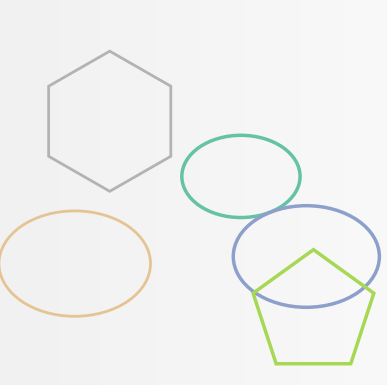[{"shape": "oval", "thickness": 2.5, "radius": 0.76, "center": [0.622, 0.542]}, {"shape": "oval", "thickness": 2.5, "radius": 0.94, "center": [0.791, 0.334]}, {"shape": "pentagon", "thickness": 2.5, "radius": 0.82, "center": [0.809, 0.188]}, {"shape": "oval", "thickness": 2, "radius": 0.98, "center": [0.193, 0.315]}, {"shape": "hexagon", "thickness": 2, "radius": 0.91, "center": [0.283, 0.685]}]